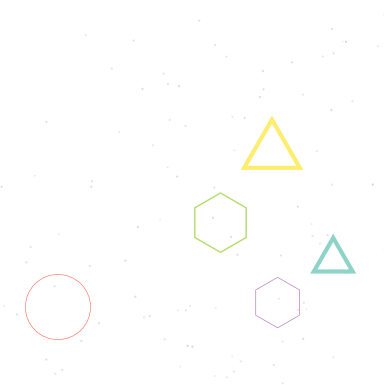[{"shape": "triangle", "thickness": 3, "radius": 0.29, "center": [0.865, 0.324]}, {"shape": "circle", "thickness": 0.5, "radius": 0.42, "center": [0.151, 0.203]}, {"shape": "hexagon", "thickness": 1, "radius": 0.39, "center": [0.573, 0.422]}, {"shape": "hexagon", "thickness": 0.5, "radius": 0.33, "center": [0.721, 0.214]}, {"shape": "triangle", "thickness": 3, "radius": 0.42, "center": [0.706, 0.606]}]